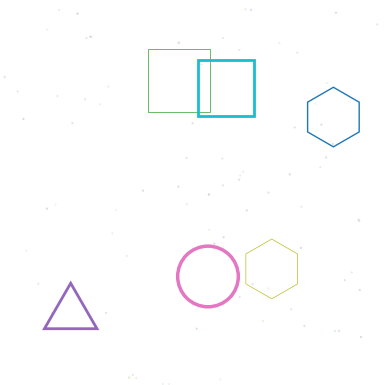[{"shape": "hexagon", "thickness": 1, "radius": 0.39, "center": [0.866, 0.696]}, {"shape": "square", "thickness": 0.5, "radius": 0.41, "center": [0.465, 0.79]}, {"shape": "triangle", "thickness": 2, "radius": 0.39, "center": [0.184, 0.186]}, {"shape": "circle", "thickness": 2.5, "radius": 0.39, "center": [0.54, 0.282]}, {"shape": "hexagon", "thickness": 0.5, "radius": 0.39, "center": [0.706, 0.301]}, {"shape": "square", "thickness": 2, "radius": 0.37, "center": [0.587, 0.771]}]